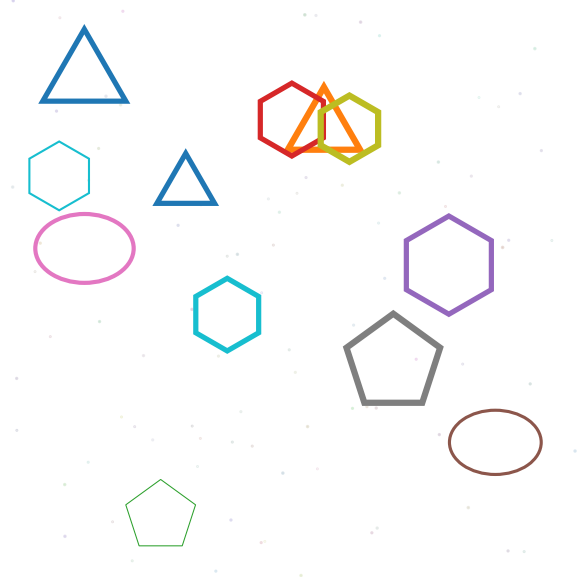[{"shape": "triangle", "thickness": 2.5, "radius": 0.42, "center": [0.146, 0.865]}, {"shape": "triangle", "thickness": 2.5, "radius": 0.29, "center": [0.322, 0.676]}, {"shape": "triangle", "thickness": 3, "radius": 0.36, "center": [0.561, 0.776]}, {"shape": "pentagon", "thickness": 0.5, "radius": 0.32, "center": [0.278, 0.105]}, {"shape": "hexagon", "thickness": 2.5, "radius": 0.32, "center": [0.505, 0.792]}, {"shape": "hexagon", "thickness": 2.5, "radius": 0.42, "center": [0.777, 0.54]}, {"shape": "oval", "thickness": 1.5, "radius": 0.4, "center": [0.858, 0.233]}, {"shape": "oval", "thickness": 2, "radius": 0.43, "center": [0.146, 0.569]}, {"shape": "pentagon", "thickness": 3, "radius": 0.43, "center": [0.681, 0.371]}, {"shape": "hexagon", "thickness": 3, "radius": 0.29, "center": [0.605, 0.776]}, {"shape": "hexagon", "thickness": 1, "radius": 0.3, "center": [0.102, 0.695]}, {"shape": "hexagon", "thickness": 2.5, "radius": 0.31, "center": [0.393, 0.454]}]